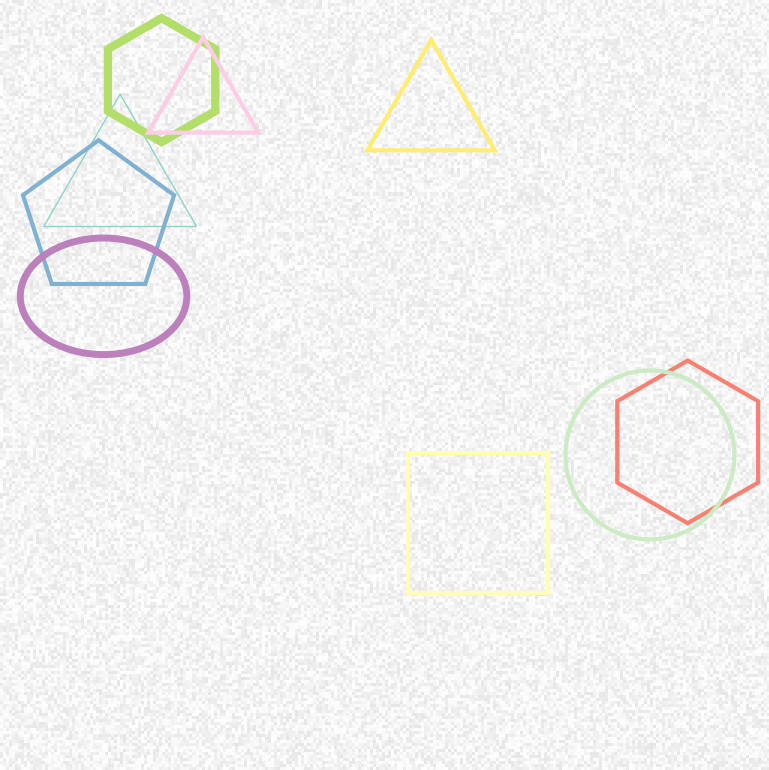[{"shape": "triangle", "thickness": 0.5, "radius": 0.57, "center": [0.156, 0.763]}, {"shape": "square", "thickness": 1.5, "radius": 0.45, "center": [0.62, 0.321]}, {"shape": "hexagon", "thickness": 1.5, "radius": 0.53, "center": [0.893, 0.426]}, {"shape": "pentagon", "thickness": 1.5, "radius": 0.52, "center": [0.128, 0.715]}, {"shape": "hexagon", "thickness": 3, "radius": 0.4, "center": [0.21, 0.896]}, {"shape": "triangle", "thickness": 1.5, "radius": 0.41, "center": [0.264, 0.869]}, {"shape": "oval", "thickness": 2.5, "radius": 0.54, "center": [0.135, 0.615]}, {"shape": "circle", "thickness": 1.5, "radius": 0.55, "center": [0.844, 0.409]}, {"shape": "triangle", "thickness": 1.5, "radius": 0.48, "center": [0.56, 0.853]}]